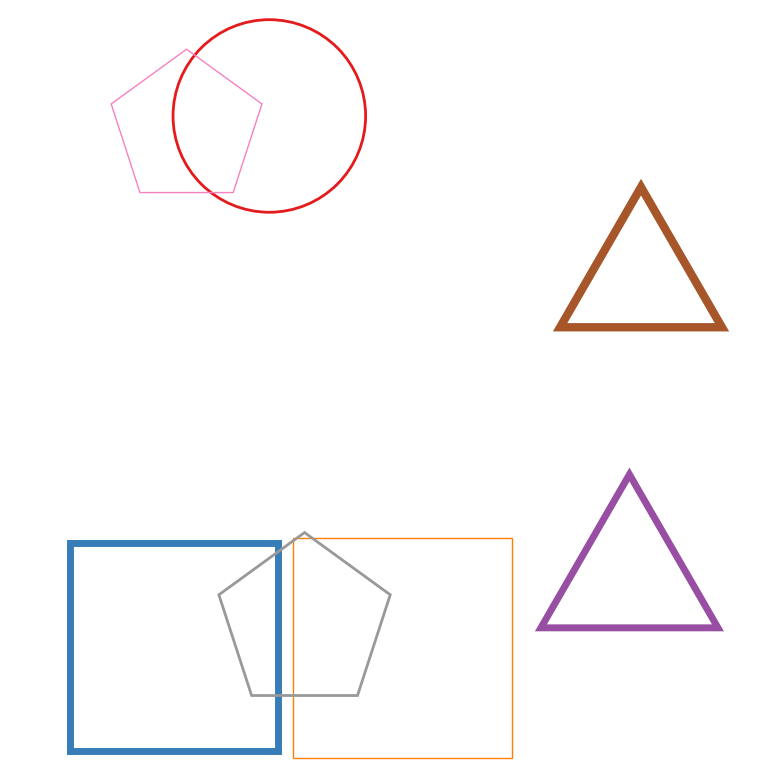[{"shape": "circle", "thickness": 1, "radius": 0.63, "center": [0.35, 0.849]}, {"shape": "square", "thickness": 2.5, "radius": 0.67, "center": [0.226, 0.16]}, {"shape": "triangle", "thickness": 2.5, "radius": 0.66, "center": [0.817, 0.251]}, {"shape": "square", "thickness": 0.5, "radius": 0.71, "center": [0.523, 0.158]}, {"shape": "triangle", "thickness": 3, "radius": 0.61, "center": [0.832, 0.636]}, {"shape": "pentagon", "thickness": 0.5, "radius": 0.51, "center": [0.242, 0.833]}, {"shape": "pentagon", "thickness": 1, "radius": 0.58, "center": [0.396, 0.191]}]